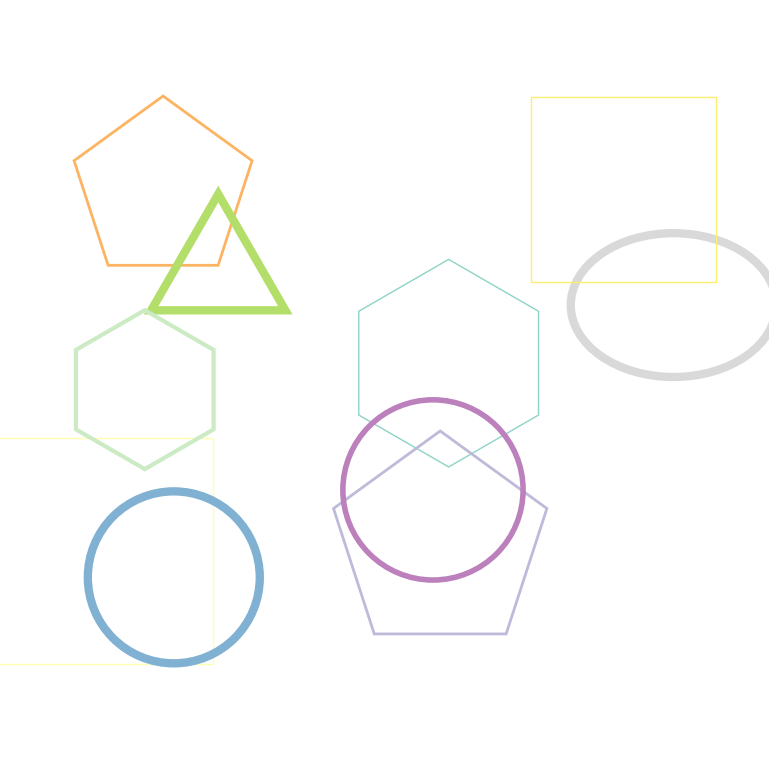[{"shape": "hexagon", "thickness": 0.5, "radius": 0.67, "center": [0.583, 0.528]}, {"shape": "square", "thickness": 0.5, "radius": 0.73, "center": [0.131, 0.285]}, {"shape": "pentagon", "thickness": 1, "radius": 0.73, "center": [0.572, 0.295]}, {"shape": "circle", "thickness": 3, "radius": 0.56, "center": [0.226, 0.25]}, {"shape": "pentagon", "thickness": 1, "radius": 0.61, "center": [0.212, 0.754]}, {"shape": "triangle", "thickness": 3, "radius": 0.5, "center": [0.283, 0.647]}, {"shape": "oval", "thickness": 3, "radius": 0.67, "center": [0.875, 0.604]}, {"shape": "circle", "thickness": 2, "radius": 0.59, "center": [0.562, 0.364]}, {"shape": "hexagon", "thickness": 1.5, "radius": 0.52, "center": [0.188, 0.494]}, {"shape": "square", "thickness": 0.5, "radius": 0.6, "center": [0.81, 0.753]}]